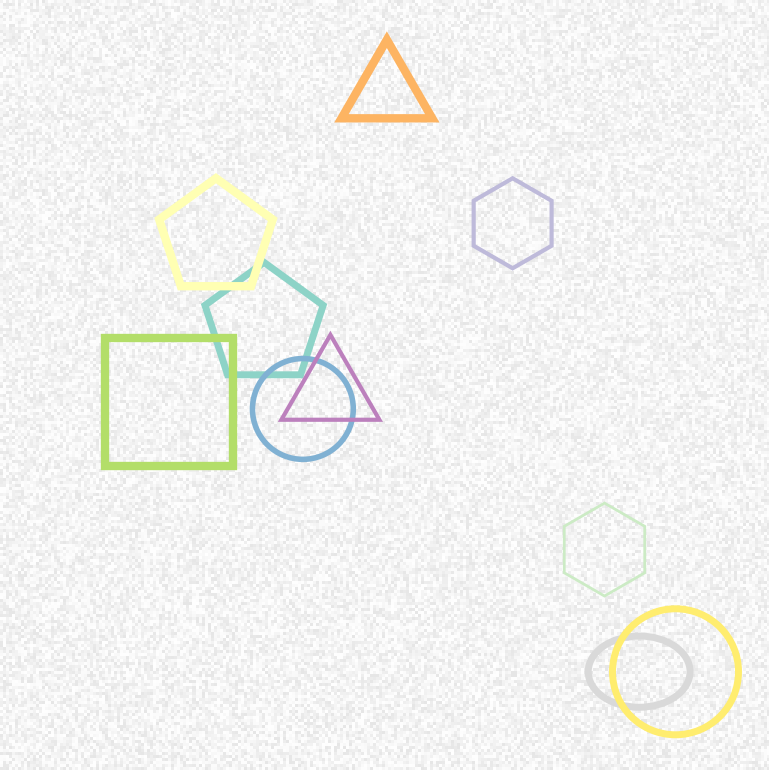[{"shape": "pentagon", "thickness": 2.5, "radius": 0.4, "center": [0.343, 0.579]}, {"shape": "pentagon", "thickness": 3, "radius": 0.39, "center": [0.28, 0.691]}, {"shape": "hexagon", "thickness": 1.5, "radius": 0.29, "center": [0.666, 0.71]}, {"shape": "circle", "thickness": 2, "radius": 0.33, "center": [0.393, 0.469]}, {"shape": "triangle", "thickness": 3, "radius": 0.34, "center": [0.502, 0.88]}, {"shape": "square", "thickness": 3, "radius": 0.42, "center": [0.219, 0.478]}, {"shape": "oval", "thickness": 2.5, "radius": 0.33, "center": [0.83, 0.128]}, {"shape": "triangle", "thickness": 1.5, "radius": 0.37, "center": [0.429, 0.492]}, {"shape": "hexagon", "thickness": 1, "radius": 0.3, "center": [0.785, 0.286]}, {"shape": "circle", "thickness": 2.5, "radius": 0.41, "center": [0.877, 0.128]}]